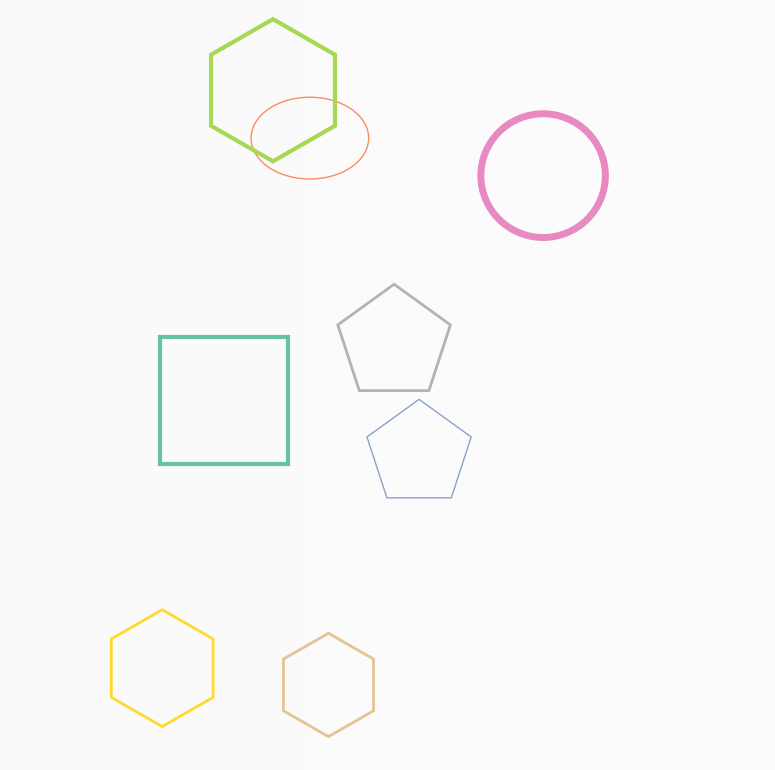[{"shape": "square", "thickness": 1.5, "radius": 0.41, "center": [0.289, 0.48]}, {"shape": "oval", "thickness": 0.5, "radius": 0.38, "center": [0.4, 0.821]}, {"shape": "pentagon", "thickness": 0.5, "radius": 0.35, "center": [0.541, 0.411]}, {"shape": "circle", "thickness": 2.5, "radius": 0.4, "center": [0.701, 0.772]}, {"shape": "hexagon", "thickness": 1.5, "radius": 0.46, "center": [0.352, 0.883]}, {"shape": "hexagon", "thickness": 1, "radius": 0.38, "center": [0.209, 0.132]}, {"shape": "hexagon", "thickness": 1, "radius": 0.34, "center": [0.424, 0.11]}, {"shape": "pentagon", "thickness": 1, "radius": 0.38, "center": [0.509, 0.554]}]